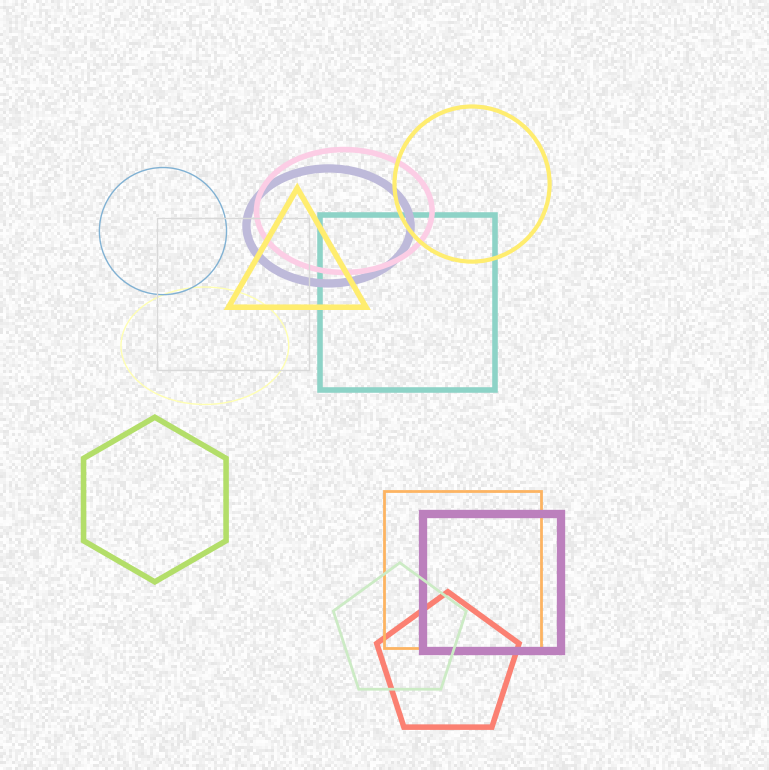[{"shape": "square", "thickness": 2, "radius": 0.57, "center": [0.529, 0.607]}, {"shape": "oval", "thickness": 0.5, "radius": 0.54, "center": [0.266, 0.551]}, {"shape": "oval", "thickness": 3, "radius": 0.53, "center": [0.427, 0.707]}, {"shape": "pentagon", "thickness": 2, "radius": 0.49, "center": [0.582, 0.134]}, {"shape": "circle", "thickness": 0.5, "radius": 0.41, "center": [0.212, 0.7]}, {"shape": "square", "thickness": 1, "radius": 0.51, "center": [0.601, 0.261]}, {"shape": "hexagon", "thickness": 2, "radius": 0.53, "center": [0.201, 0.351]}, {"shape": "oval", "thickness": 2, "radius": 0.57, "center": [0.447, 0.726]}, {"shape": "square", "thickness": 0.5, "radius": 0.49, "center": [0.302, 0.619]}, {"shape": "square", "thickness": 3, "radius": 0.45, "center": [0.639, 0.243]}, {"shape": "pentagon", "thickness": 1, "radius": 0.45, "center": [0.519, 0.178]}, {"shape": "triangle", "thickness": 2, "radius": 0.52, "center": [0.386, 0.653]}, {"shape": "circle", "thickness": 1.5, "radius": 0.5, "center": [0.613, 0.761]}]